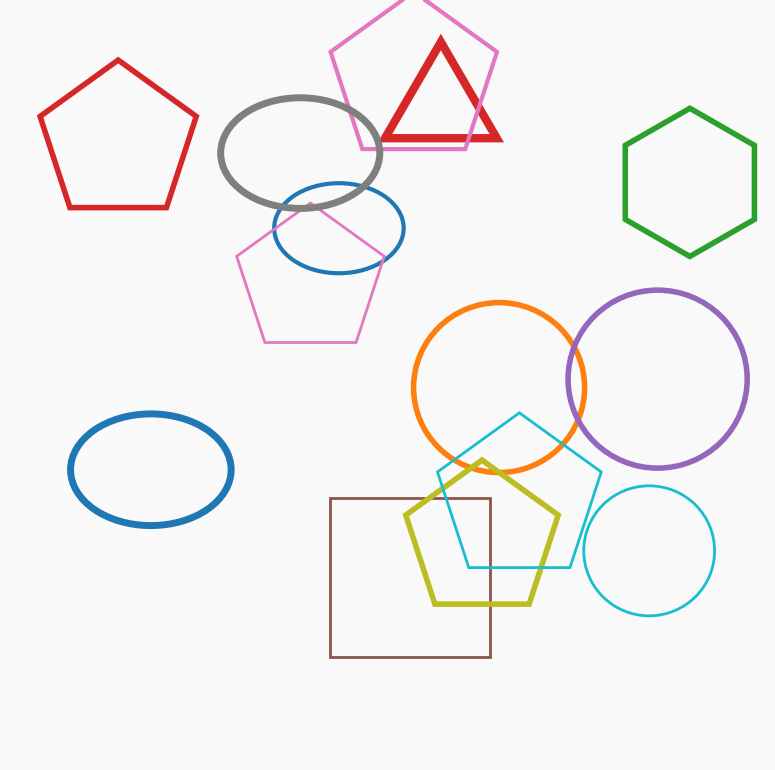[{"shape": "oval", "thickness": 2.5, "radius": 0.52, "center": [0.195, 0.39]}, {"shape": "oval", "thickness": 1.5, "radius": 0.42, "center": [0.437, 0.704]}, {"shape": "circle", "thickness": 2, "radius": 0.55, "center": [0.644, 0.497]}, {"shape": "hexagon", "thickness": 2, "radius": 0.48, "center": [0.89, 0.763]}, {"shape": "pentagon", "thickness": 2, "radius": 0.53, "center": [0.152, 0.816]}, {"shape": "triangle", "thickness": 3, "radius": 0.42, "center": [0.569, 0.862]}, {"shape": "circle", "thickness": 2, "radius": 0.58, "center": [0.849, 0.508]}, {"shape": "square", "thickness": 1, "radius": 0.51, "center": [0.529, 0.25]}, {"shape": "pentagon", "thickness": 1, "radius": 0.5, "center": [0.401, 0.636]}, {"shape": "pentagon", "thickness": 1.5, "radius": 0.56, "center": [0.534, 0.898]}, {"shape": "oval", "thickness": 2.5, "radius": 0.51, "center": [0.387, 0.801]}, {"shape": "pentagon", "thickness": 2, "radius": 0.52, "center": [0.622, 0.299]}, {"shape": "circle", "thickness": 1, "radius": 0.42, "center": [0.838, 0.285]}, {"shape": "pentagon", "thickness": 1, "radius": 0.56, "center": [0.67, 0.353]}]